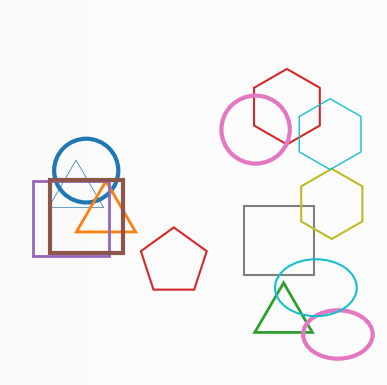[{"shape": "triangle", "thickness": 0.5, "radius": 0.41, "center": [0.196, 0.502]}, {"shape": "circle", "thickness": 3, "radius": 0.41, "center": [0.222, 0.557]}, {"shape": "triangle", "thickness": 2, "radius": 0.44, "center": [0.274, 0.442]}, {"shape": "triangle", "thickness": 2, "radius": 0.43, "center": [0.732, 0.179]}, {"shape": "pentagon", "thickness": 1.5, "radius": 0.45, "center": [0.449, 0.32]}, {"shape": "hexagon", "thickness": 1.5, "radius": 0.49, "center": [0.74, 0.723]}, {"shape": "square", "thickness": 2, "radius": 0.49, "center": [0.184, 0.432]}, {"shape": "square", "thickness": 3, "radius": 0.47, "center": [0.222, 0.437]}, {"shape": "oval", "thickness": 3, "radius": 0.45, "center": [0.872, 0.131]}, {"shape": "circle", "thickness": 3, "radius": 0.44, "center": [0.66, 0.663]}, {"shape": "square", "thickness": 1.5, "radius": 0.45, "center": [0.72, 0.375]}, {"shape": "hexagon", "thickness": 1.5, "radius": 0.46, "center": [0.856, 0.47]}, {"shape": "oval", "thickness": 1.5, "radius": 0.53, "center": [0.815, 0.253]}, {"shape": "hexagon", "thickness": 1, "radius": 0.46, "center": [0.852, 0.651]}]